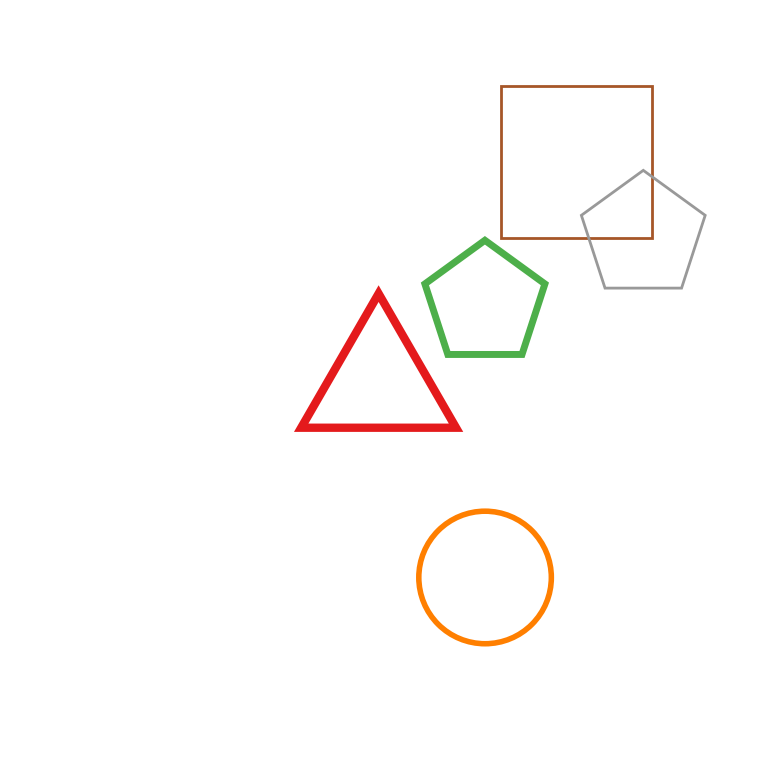[{"shape": "triangle", "thickness": 3, "radius": 0.58, "center": [0.492, 0.503]}, {"shape": "pentagon", "thickness": 2.5, "radius": 0.41, "center": [0.63, 0.606]}, {"shape": "circle", "thickness": 2, "radius": 0.43, "center": [0.63, 0.25]}, {"shape": "square", "thickness": 1, "radius": 0.49, "center": [0.749, 0.79]}, {"shape": "pentagon", "thickness": 1, "radius": 0.42, "center": [0.835, 0.694]}]